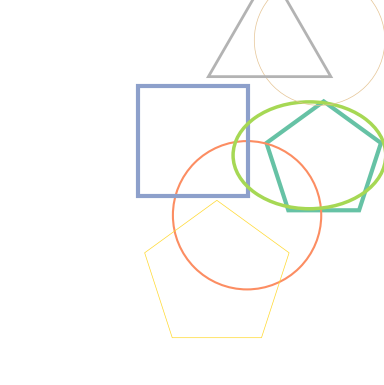[{"shape": "pentagon", "thickness": 3, "radius": 0.78, "center": [0.841, 0.58]}, {"shape": "circle", "thickness": 1.5, "radius": 0.96, "center": [0.642, 0.441]}, {"shape": "square", "thickness": 3, "radius": 0.72, "center": [0.501, 0.633]}, {"shape": "oval", "thickness": 2.5, "radius": 0.99, "center": [0.804, 0.597]}, {"shape": "pentagon", "thickness": 0.5, "radius": 0.99, "center": [0.563, 0.282]}, {"shape": "circle", "thickness": 0.5, "radius": 0.85, "center": [0.83, 0.896]}, {"shape": "triangle", "thickness": 2, "radius": 0.92, "center": [0.7, 0.893]}]